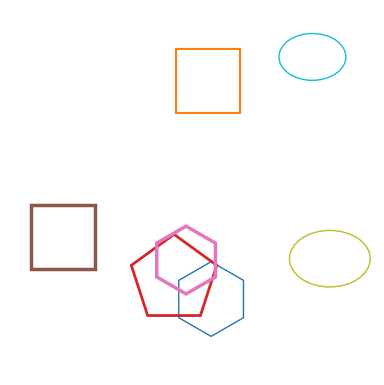[{"shape": "hexagon", "thickness": 1, "radius": 0.48, "center": [0.548, 0.223]}, {"shape": "square", "thickness": 1.5, "radius": 0.41, "center": [0.541, 0.791]}, {"shape": "pentagon", "thickness": 2, "radius": 0.58, "center": [0.452, 0.275]}, {"shape": "square", "thickness": 2.5, "radius": 0.41, "center": [0.164, 0.385]}, {"shape": "hexagon", "thickness": 2.5, "radius": 0.44, "center": [0.483, 0.325]}, {"shape": "oval", "thickness": 1, "radius": 0.52, "center": [0.857, 0.328]}, {"shape": "oval", "thickness": 1, "radius": 0.43, "center": [0.811, 0.852]}]